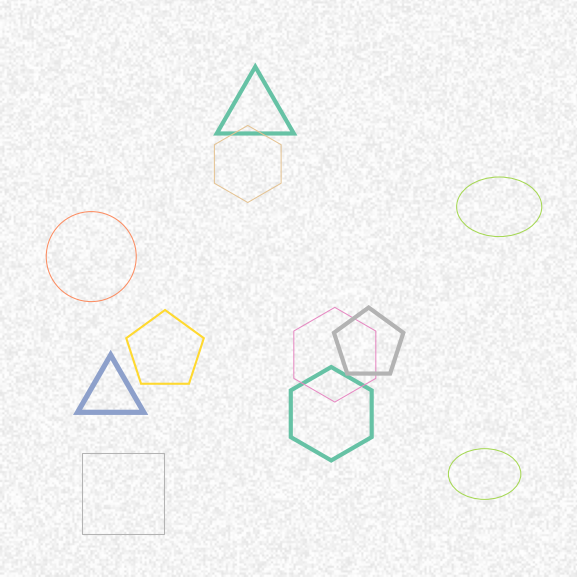[{"shape": "triangle", "thickness": 2, "radius": 0.39, "center": [0.442, 0.807]}, {"shape": "hexagon", "thickness": 2, "radius": 0.4, "center": [0.574, 0.283]}, {"shape": "circle", "thickness": 0.5, "radius": 0.39, "center": [0.158, 0.555]}, {"shape": "triangle", "thickness": 2.5, "radius": 0.33, "center": [0.192, 0.318]}, {"shape": "hexagon", "thickness": 0.5, "radius": 0.41, "center": [0.58, 0.385]}, {"shape": "oval", "thickness": 0.5, "radius": 0.37, "center": [0.864, 0.641]}, {"shape": "oval", "thickness": 0.5, "radius": 0.31, "center": [0.839, 0.178]}, {"shape": "pentagon", "thickness": 1, "radius": 0.35, "center": [0.286, 0.392]}, {"shape": "hexagon", "thickness": 0.5, "radius": 0.33, "center": [0.429, 0.715]}, {"shape": "pentagon", "thickness": 2, "radius": 0.32, "center": [0.638, 0.403]}, {"shape": "square", "thickness": 0.5, "radius": 0.35, "center": [0.213, 0.144]}]